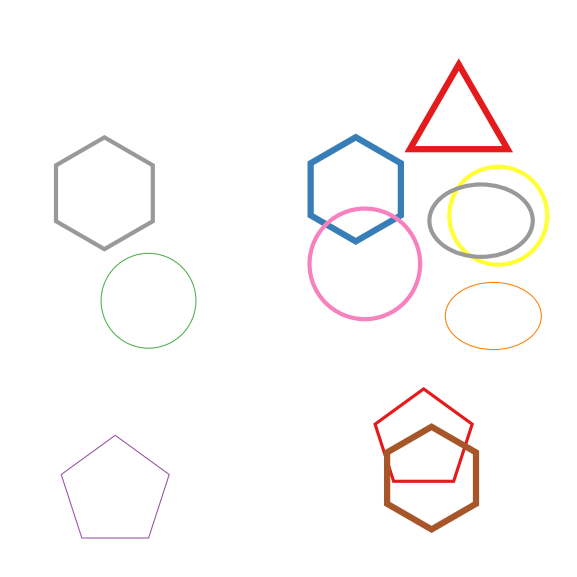[{"shape": "pentagon", "thickness": 1.5, "radius": 0.44, "center": [0.734, 0.237]}, {"shape": "triangle", "thickness": 3, "radius": 0.49, "center": [0.794, 0.79]}, {"shape": "hexagon", "thickness": 3, "radius": 0.45, "center": [0.616, 0.671]}, {"shape": "circle", "thickness": 0.5, "radius": 0.41, "center": [0.257, 0.478]}, {"shape": "pentagon", "thickness": 0.5, "radius": 0.49, "center": [0.2, 0.147]}, {"shape": "oval", "thickness": 0.5, "radius": 0.42, "center": [0.854, 0.452]}, {"shape": "circle", "thickness": 2, "radius": 0.42, "center": [0.863, 0.626]}, {"shape": "hexagon", "thickness": 3, "radius": 0.44, "center": [0.747, 0.171]}, {"shape": "circle", "thickness": 2, "radius": 0.48, "center": [0.632, 0.542]}, {"shape": "oval", "thickness": 2, "radius": 0.45, "center": [0.833, 0.617]}, {"shape": "hexagon", "thickness": 2, "radius": 0.48, "center": [0.181, 0.664]}]